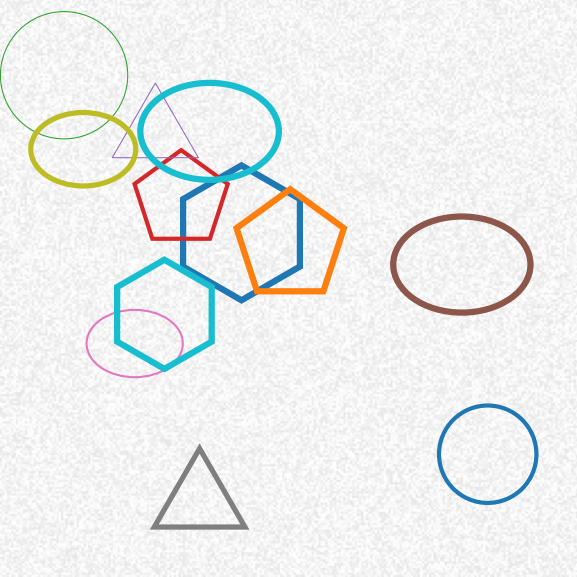[{"shape": "circle", "thickness": 2, "radius": 0.42, "center": [0.845, 0.213]}, {"shape": "hexagon", "thickness": 3, "radius": 0.58, "center": [0.418, 0.596]}, {"shape": "pentagon", "thickness": 3, "radius": 0.49, "center": [0.503, 0.574]}, {"shape": "circle", "thickness": 0.5, "radius": 0.55, "center": [0.111, 0.869]}, {"shape": "pentagon", "thickness": 2, "radius": 0.42, "center": [0.314, 0.654]}, {"shape": "triangle", "thickness": 0.5, "radius": 0.43, "center": [0.269, 0.769]}, {"shape": "oval", "thickness": 3, "radius": 0.59, "center": [0.8, 0.541]}, {"shape": "oval", "thickness": 1, "radius": 0.42, "center": [0.233, 0.404]}, {"shape": "triangle", "thickness": 2.5, "radius": 0.45, "center": [0.346, 0.132]}, {"shape": "oval", "thickness": 2.5, "radius": 0.45, "center": [0.144, 0.741]}, {"shape": "oval", "thickness": 3, "radius": 0.6, "center": [0.363, 0.772]}, {"shape": "hexagon", "thickness": 3, "radius": 0.47, "center": [0.285, 0.455]}]